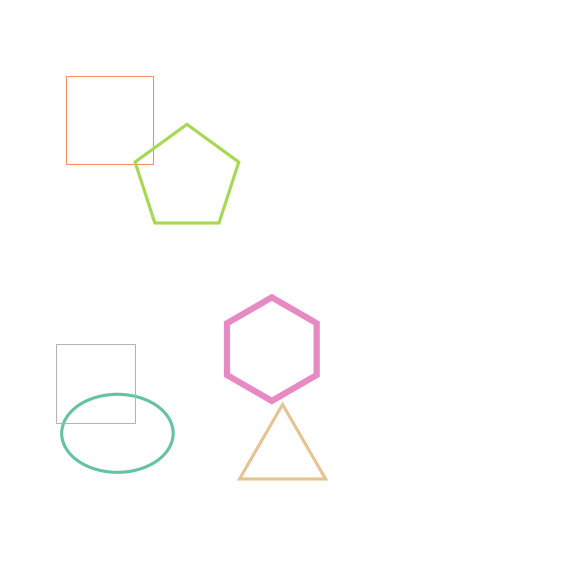[{"shape": "oval", "thickness": 1.5, "radius": 0.48, "center": [0.203, 0.249]}, {"shape": "square", "thickness": 0.5, "radius": 0.38, "center": [0.19, 0.792]}, {"shape": "hexagon", "thickness": 3, "radius": 0.45, "center": [0.471, 0.395]}, {"shape": "pentagon", "thickness": 1.5, "radius": 0.47, "center": [0.324, 0.689]}, {"shape": "triangle", "thickness": 1.5, "radius": 0.43, "center": [0.489, 0.213]}, {"shape": "square", "thickness": 0.5, "radius": 0.34, "center": [0.165, 0.335]}]